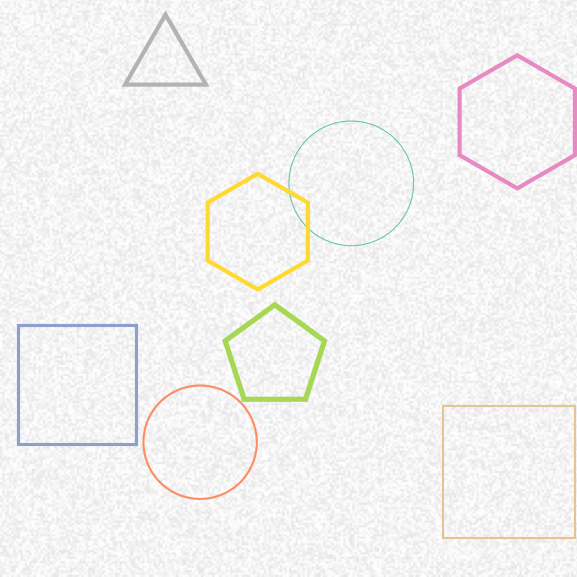[{"shape": "circle", "thickness": 0.5, "radius": 0.54, "center": [0.608, 0.682]}, {"shape": "circle", "thickness": 1, "radius": 0.49, "center": [0.347, 0.233]}, {"shape": "square", "thickness": 1.5, "radius": 0.51, "center": [0.133, 0.334]}, {"shape": "hexagon", "thickness": 2, "radius": 0.58, "center": [0.896, 0.788]}, {"shape": "pentagon", "thickness": 2.5, "radius": 0.45, "center": [0.476, 0.381]}, {"shape": "hexagon", "thickness": 2, "radius": 0.5, "center": [0.446, 0.598]}, {"shape": "square", "thickness": 1, "radius": 0.57, "center": [0.881, 0.182]}, {"shape": "triangle", "thickness": 2, "radius": 0.4, "center": [0.287, 0.893]}]